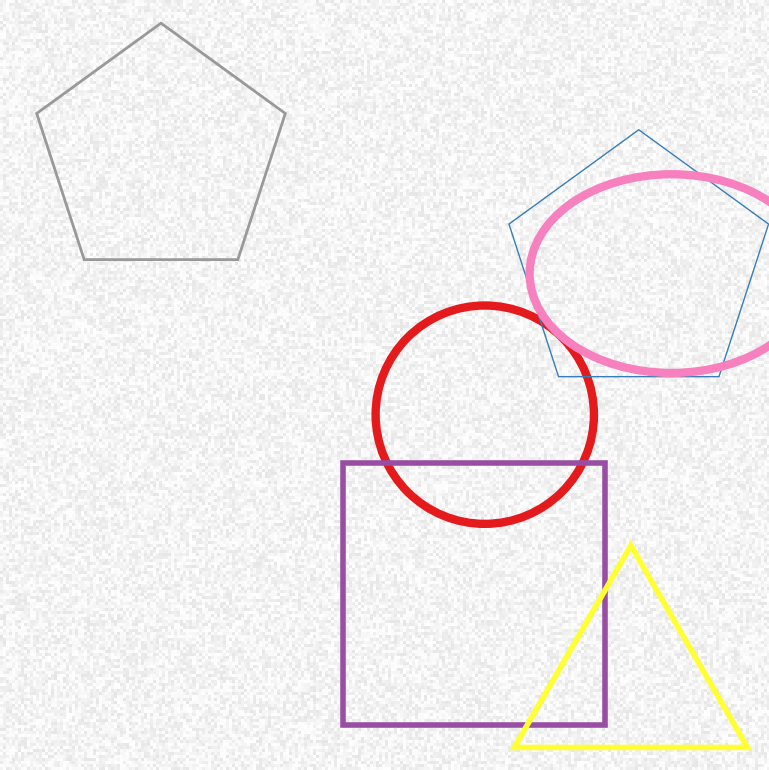[{"shape": "circle", "thickness": 3, "radius": 0.71, "center": [0.63, 0.461]}, {"shape": "pentagon", "thickness": 0.5, "radius": 0.89, "center": [0.83, 0.654]}, {"shape": "square", "thickness": 2, "radius": 0.85, "center": [0.616, 0.228]}, {"shape": "triangle", "thickness": 2, "radius": 0.87, "center": [0.819, 0.117]}, {"shape": "oval", "thickness": 3, "radius": 0.92, "center": [0.872, 0.645]}, {"shape": "pentagon", "thickness": 1, "radius": 0.85, "center": [0.209, 0.8]}]